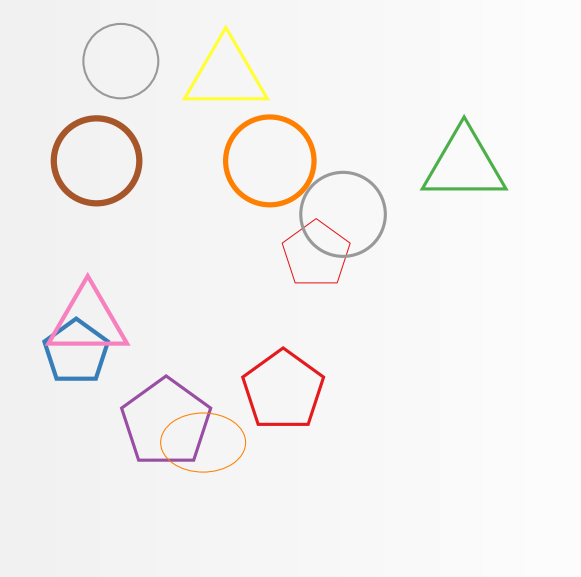[{"shape": "pentagon", "thickness": 0.5, "radius": 0.31, "center": [0.544, 0.559]}, {"shape": "pentagon", "thickness": 1.5, "radius": 0.37, "center": [0.487, 0.323]}, {"shape": "pentagon", "thickness": 2, "radius": 0.29, "center": [0.131, 0.39]}, {"shape": "triangle", "thickness": 1.5, "radius": 0.42, "center": [0.799, 0.714]}, {"shape": "pentagon", "thickness": 1.5, "radius": 0.4, "center": [0.286, 0.268]}, {"shape": "oval", "thickness": 0.5, "radius": 0.37, "center": [0.349, 0.233]}, {"shape": "circle", "thickness": 2.5, "radius": 0.38, "center": [0.464, 0.721]}, {"shape": "triangle", "thickness": 1.5, "radius": 0.41, "center": [0.389, 0.869]}, {"shape": "circle", "thickness": 3, "radius": 0.37, "center": [0.166, 0.721]}, {"shape": "triangle", "thickness": 2, "radius": 0.39, "center": [0.151, 0.443]}, {"shape": "circle", "thickness": 1, "radius": 0.32, "center": [0.208, 0.893]}, {"shape": "circle", "thickness": 1.5, "radius": 0.36, "center": [0.59, 0.628]}]